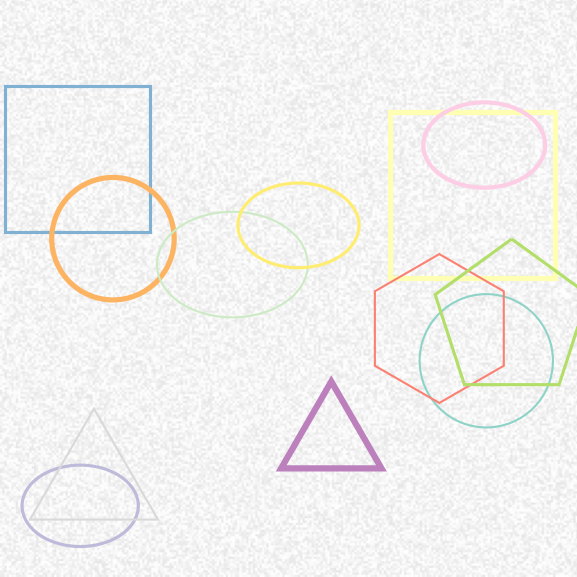[{"shape": "circle", "thickness": 1, "radius": 0.58, "center": [0.842, 0.374]}, {"shape": "square", "thickness": 2.5, "radius": 0.72, "center": [0.818, 0.661]}, {"shape": "oval", "thickness": 1.5, "radius": 0.5, "center": [0.139, 0.123]}, {"shape": "hexagon", "thickness": 1, "radius": 0.64, "center": [0.761, 0.43]}, {"shape": "square", "thickness": 1.5, "radius": 0.63, "center": [0.134, 0.723]}, {"shape": "circle", "thickness": 2.5, "radius": 0.53, "center": [0.196, 0.586]}, {"shape": "pentagon", "thickness": 1.5, "radius": 0.7, "center": [0.886, 0.446]}, {"shape": "oval", "thickness": 2, "radius": 0.53, "center": [0.838, 0.748]}, {"shape": "triangle", "thickness": 1, "radius": 0.64, "center": [0.163, 0.163]}, {"shape": "triangle", "thickness": 3, "radius": 0.5, "center": [0.574, 0.238]}, {"shape": "oval", "thickness": 1, "radius": 0.65, "center": [0.402, 0.541]}, {"shape": "oval", "thickness": 1.5, "radius": 0.52, "center": [0.517, 0.609]}]